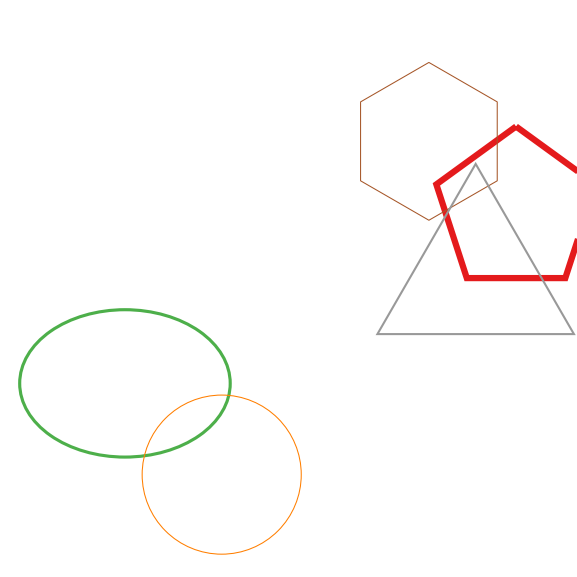[{"shape": "pentagon", "thickness": 3, "radius": 0.73, "center": [0.894, 0.635]}, {"shape": "oval", "thickness": 1.5, "radius": 0.91, "center": [0.216, 0.335]}, {"shape": "circle", "thickness": 0.5, "radius": 0.69, "center": [0.384, 0.177]}, {"shape": "hexagon", "thickness": 0.5, "radius": 0.68, "center": [0.743, 0.754]}, {"shape": "triangle", "thickness": 1, "radius": 0.98, "center": [0.824, 0.519]}]